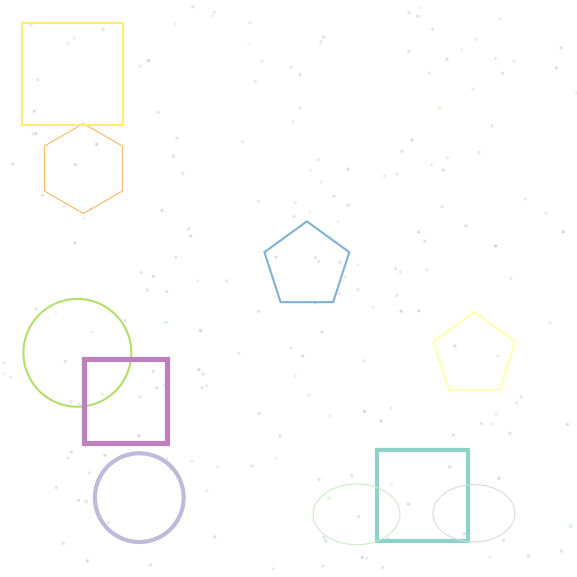[{"shape": "square", "thickness": 2, "radius": 0.39, "center": [0.732, 0.141]}, {"shape": "pentagon", "thickness": 1, "radius": 0.37, "center": [0.821, 0.384]}, {"shape": "circle", "thickness": 2, "radius": 0.38, "center": [0.241, 0.137]}, {"shape": "pentagon", "thickness": 1, "radius": 0.39, "center": [0.531, 0.538]}, {"shape": "hexagon", "thickness": 0.5, "radius": 0.39, "center": [0.144, 0.707]}, {"shape": "circle", "thickness": 1, "radius": 0.47, "center": [0.134, 0.388]}, {"shape": "oval", "thickness": 0.5, "radius": 0.36, "center": [0.821, 0.11]}, {"shape": "square", "thickness": 2.5, "radius": 0.36, "center": [0.217, 0.305]}, {"shape": "oval", "thickness": 0.5, "radius": 0.38, "center": [0.617, 0.108]}, {"shape": "square", "thickness": 1, "radius": 0.44, "center": [0.125, 0.871]}]